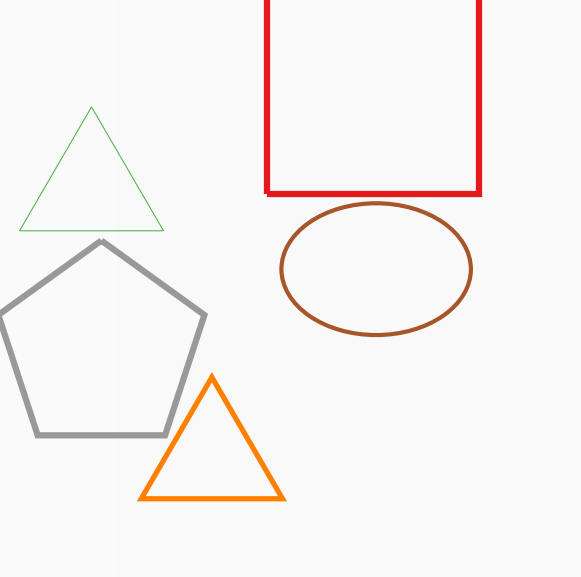[{"shape": "square", "thickness": 3, "radius": 0.91, "center": [0.642, 0.846]}, {"shape": "triangle", "thickness": 0.5, "radius": 0.71, "center": [0.157, 0.671]}, {"shape": "triangle", "thickness": 2.5, "radius": 0.7, "center": [0.365, 0.206]}, {"shape": "oval", "thickness": 2, "radius": 0.81, "center": [0.647, 0.533]}, {"shape": "pentagon", "thickness": 3, "radius": 0.93, "center": [0.174, 0.396]}]